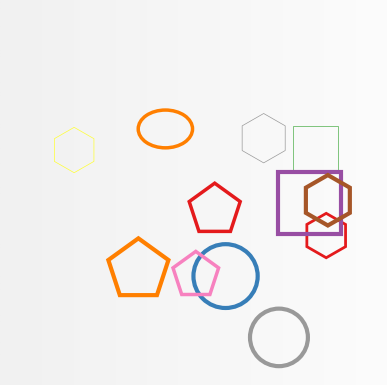[{"shape": "pentagon", "thickness": 2.5, "radius": 0.35, "center": [0.554, 0.455]}, {"shape": "hexagon", "thickness": 2, "radius": 0.29, "center": [0.842, 0.388]}, {"shape": "circle", "thickness": 3, "radius": 0.41, "center": [0.582, 0.283]}, {"shape": "square", "thickness": 0.5, "radius": 0.29, "center": [0.814, 0.614]}, {"shape": "square", "thickness": 3, "radius": 0.4, "center": [0.798, 0.473]}, {"shape": "oval", "thickness": 2.5, "radius": 0.35, "center": [0.427, 0.665]}, {"shape": "pentagon", "thickness": 3, "radius": 0.41, "center": [0.357, 0.299]}, {"shape": "hexagon", "thickness": 0.5, "radius": 0.29, "center": [0.191, 0.61]}, {"shape": "hexagon", "thickness": 3, "radius": 0.33, "center": [0.846, 0.48]}, {"shape": "pentagon", "thickness": 2.5, "radius": 0.31, "center": [0.505, 0.285]}, {"shape": "circle", "thickness": 3, "radius": 0.37, "center": [0.72, 0.124]}, {"shape": "hexagon", "thickness": 0.5, "radius": 0.32, "center": [0.68, 0.641]}]